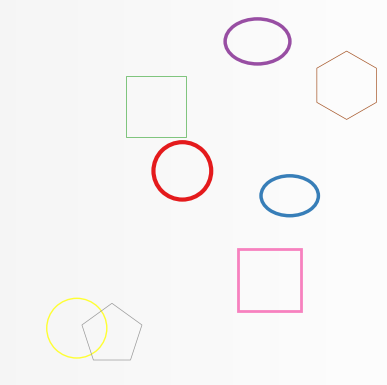[{"shape": "circle", "thickness": 3, "radius": 0.37, "center": [0.471, 0.556]}, {"shape": "oval", "thickness": 2.5, "radius": 0.37, "center": [0.748, 0.492]}, {"shape": "square", "thickness": 0.5, "radius": 0.39, "center": [0.403, 0.724]}, {"shape": "oval", "thickness": 2.5, "radius": 0.42, "center": [0.665, 0.892]}, {"shape": "circle", "thickness": 1, "radius": 0.39, "center": [0.198, 0.148]}, {"shape": "hexagon", "thickness": 0.5, "radius": 0.44, "center": [0.895, 0.779]}, {"shape": "square", "thickness": 2, "radius": 0.4, "center": [0.695, 0.274]}, {"shape": "pentagon", "thickness": 0.5, "radius": 0.41, "center": [0.289, 0.131]}]